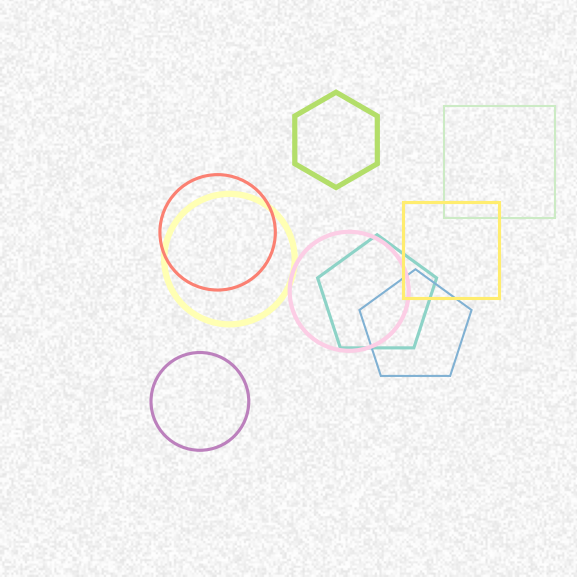[{"shape": "pentagon", "thickness": 1.5, "radius": 0.54, "center": [0.653, 0.484]}, {"shape": "circle", "thickness": 3, "radius": 0.57, "center": [0.397, 0.551]}, {"shape": "circle", "thickness": 1.5, "radius": 0.5, "center": [0.377, 0.597]}, {"shape": "pentagon", "thickness": 1, "radius": 0.51, "center": [0.719, 0.431]}, {"shape": "hexagon", "thickness": 2.5, "radius": 0.41, "center": [0.582, 0.757]}, {"shape": "circle", "thickness": 2, "radius": 0.52, "center": [0.605, 0.495]}, {"shape": "circle", "thickness": 1.5, "radius": 0.42, "center": [0.346, 0.304]}, {"shape": "square", "thickness": 1, "radius": 0.48, "center": [0.864, 0.719]}, {"shape": "square", "thickness": 1.5, "radius": 0.41, "center": [0.781, 0.566]}]